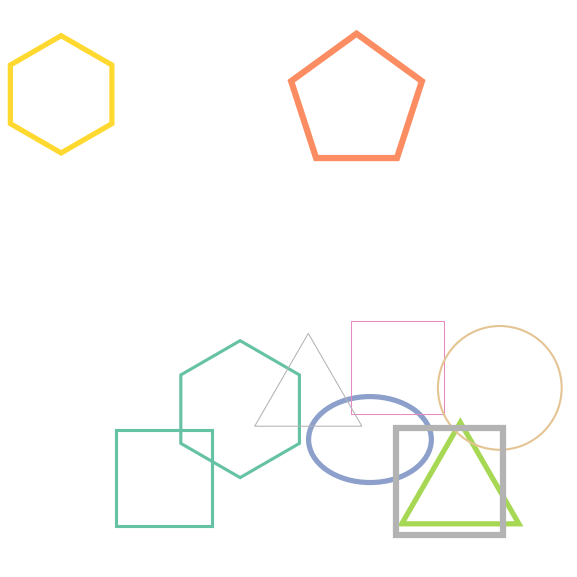[{"shape": "hexagon", "thickness": 1.5, "radius": 0.59, "center": [0.416, 0.291]}, {"shape": "square", "thickness": 1.5, "radius": 0.42, "center": [0.284, 0.172]}, {"shape": "pentagon", "thickness": 3, "radius": 0.6, "center": [0.617, 0.822]}, {"shape": "oval", "thickness": 2.5, "radius": 0.53, "center": [0.641, 0.238]}, {"shape": "square", "thickness": 0.5, "radius": 0.4, "center": [0.688, 0.363]}, {"shape": "triangle", "thickness": 2.5, "radius": 0.59, "center": [0.797, 0.151]}, {"shape": "hexagon", "thickness": 2.5, "radius": 0.51, "center": [0.106, 0.836]}, {"shape": "circle", "thickness": 1, "radius": 0.54, "center": [0.865, 0.327]}, {"shape": "triangle", "thickness": 0.5, "radius": 0.54, "center": [0.534, 0.315]}, {"shape": "square", "thickness": 3, "radius": 0.46, "center": [0.778, 0.166]}]